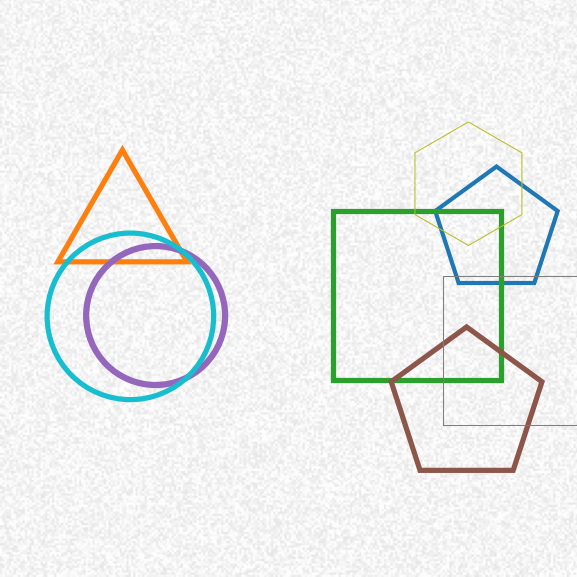[{"shape": "pentagon", "thickness": 2, "radius": 0.56, "center": [0.86, 0.599]}, {"shape": "triangle", "thickness": 2.5, "radius": 0.65, "center": [0.212, 0.61]}, {"shape": "square", "thickness": 2.5, "radius": 0.73, "center": [0.722, 0.488]}, {"shape": "circle", "thickness": 3, "radius": 0.6, "center": [0.27, 0.453]}, {"shape": "pentagon", "thickness": 2.5, "radius": 0.69, "center": [0.808, 0.296]}, {"shape": "square", "thickness": 0.5, "radius": 0.65, "center": [0.896, 0.392]}, {"shape": "hexagon", "thickness": 0.5, "radius": 0.53, "center": [0.811, 0.681]}, {"shape": "circle", "thickness": 2.5, "radius": 0.72, "center": [0.226, 0.451]}]